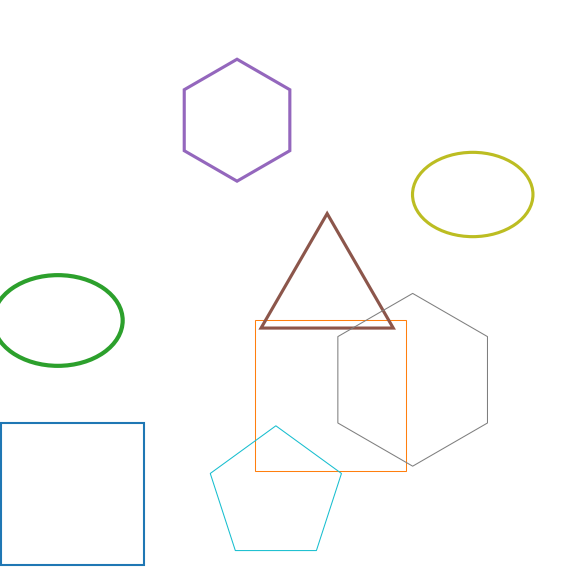[{"shape": "square", "thickness": 1, "radius": 0.62, "center": [0.125, 0.143]}, {"shape": "square", "thickness": 0.5, "radius": 0.65, "center": [0.572, 0.314]}, {"shape": "oval", "thickness": 2, "radius": 0.56, "center": [0.1, 0.444]}, {"shape": "hexagon", "thickness": 1.5, "radius": 0.53, "center": [0.41, 0.791]}, {"shape": "triangle", "thickness": 1.5, "radius": 0.66, "center": [0.566, 0.497]}, {"shape": "hexagon", "thickness": 0.5, "radius": 0.75, "center": [0.715, 0.341]}, {"shape": "oval", "thickness": 1.5, "radius": 0.52, "center": [0.819, 0.662]}, {"shape": "pentagon", "thickness": 0.5, "radius": 0.6, "center": [0.478, 0.142]}]